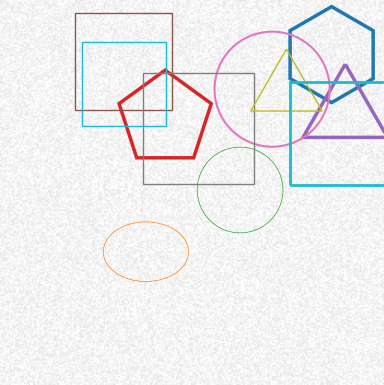[{"shape": "hexagon", "thickness": 2.5, "radius": 0.62, "center": [0.861, 0.858]}, {"shape": "oval", "thickness": 0.5, "radius": 0.55, "center": [0.379, 0.346]}, {"shape": "circle", "thickness": 0.5, "radius": 0.56, "center": [0.624, 0.506]}, {"shape": "pentagon", "thickness": 2.5, "radius": 0.63, "center": [0.429, 0.692]}, {"shape": "triangle", "thickness": 2.5, "radius": 0.63, "center": [0.897, 0.707]}, {"shape": "square", "thickness": 1, "radius": 0.63, "center": [0.321, 0.84]}, {"shape": "circle", "thickness": 1.5, "radius": 0.75, "center": [0.707, 0.768]}, {"shape": "square", "thickness": 1, "radius": 0.72, "center": [0.515, 0.666]}, {"shape": "triangle", "thickness": 1, "radius": 0.54, "center": [0.744, 0.765]}, {"shape": "square", "thickness": 1, "radius": 0.55, "center": [0.321, 0.781]}, {"shape": "square", "thickness": 2, "radius": 0.67, "center": [0.886, 0.653]}]